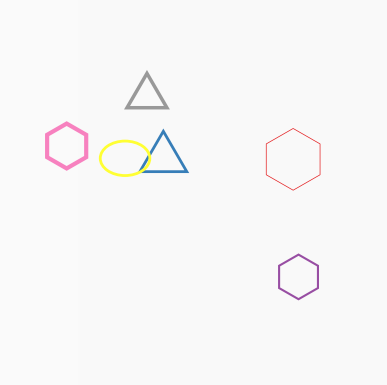[{"shape": "hexagon", "thickness": 0.5, "radius": 0.4, "center": [0.757, 0.586]}, {"shape": "triangle", "thickness": 2, "radius": 0.35, "center": [0.422, 0.589]}, {"shape": "hexagon", "thickness": 1.5, "radius": 0.29, "center": [0.77, 0.281]}, {"shape": "oval", "thickness": 2, "radius": 0.32, "center": [0.323, 0.589]}, {"shape": "hexagon", "thickness": 3, "radius": 0.29, "center": [0.172, 0.621]}, {"shape": "triangle", "thickness": 2.5, "radius": 0.3, "center": [0.379, 0.75]}]